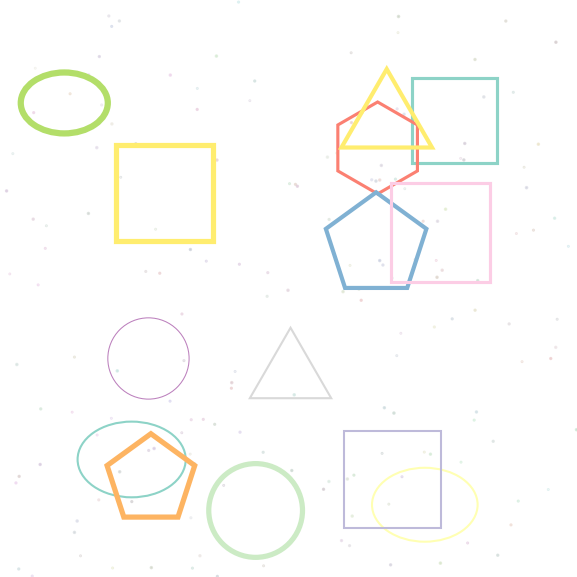[{"shape": "square", "thickness": 1.5, "radius": 0.37, "center": [0.787, 0.79]}, {"shape": "oval", "thickness": 1, "radius": 0.47, "center": [0.228, 0.204]}, {"shape": "oval", "thickness": 1, "radius": 0.46, "center": [0.736, 0.125]}, {"shape": "square", "thickness": 1, "radius": 0.42, "center": [0.68, 0.169]}, {"shape": "hexagon", "thickness": 1.5, "radius": 0.4, "center": [0.654, 0.743]}, {"shape": "pentagon", "thickness": 2, "radius": 0.46, "center": [0.651, 0.575]}, {"shape": "pentagon", "thickness": 2.5, "radius": 0.4, "center": [0.261, 0.168]}, {"shape": "oval", "thickness": 3, "radius": 0.38, "center": [0.111, 0.821]}, {"shape": "square", "thickness": 1.5, "radius": 0.43, "center": [0.763, 0.597]}, {"shape": "triangle", "thickness": 1, "radius": 0.41, "center": [0.503, 0.35]}, {"shape": "circle", "thickness": 0.5, "radius": 0.35, "center": [0.257, 0.378]}, {"shape": "circle", "thickness": 2.5, "radius": 0.41, "center": [0.443, 0.115]}, {"shape": "square", "thickness": 2.5, "radius": 0.42, "center": [0.285, 0.665]}, {"shape": "triangle", "thickness": 2, "radius": 0.45, "center": [0.67, 0.789]}]